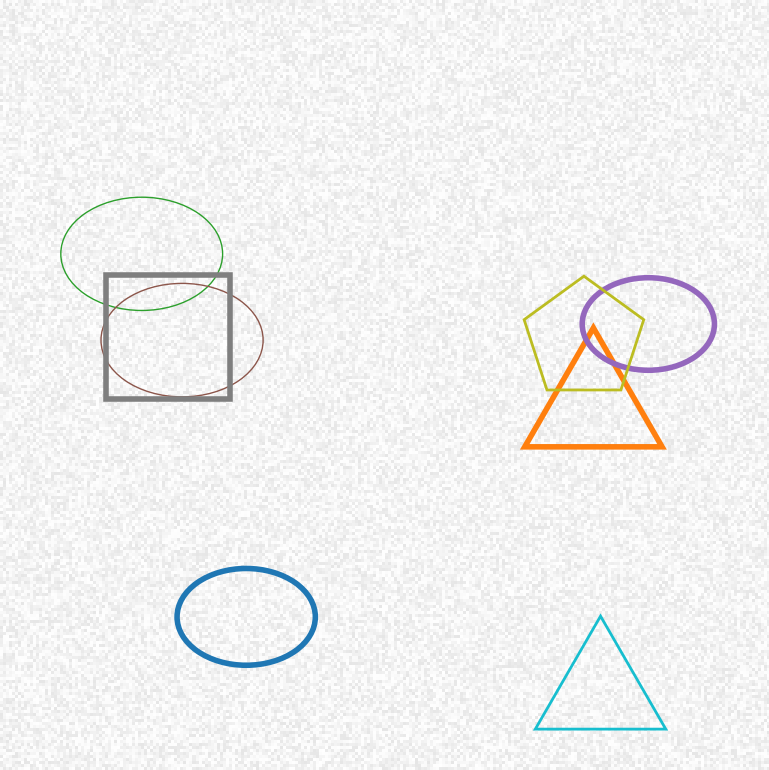[{"shape": "oval", "thickness": 2, "radius": 0.45, "center": [0.32, 0.199]}, {"shape": "triangle", "thickness": 2, "radius": 0.51, "center": [0.771, 0.471]}, {"shape": "oval", "thickness": 0.5, "radius": 0.53, "center": [0.184, 0.67]}, {"shape": "oval", "thickness": 2, "radius": 0.43, "center": [0.842, 0.579]}, {"shape": "oval", "thickness": 0.5, "radius": 0.53, "center": [0.236, 0.558]}, {"shape": "square", "thickness": 2, "radius": 0.4, "center": [0.218, 0.563]}, {"shape": "pentagon", "thickness": 1, "radius": 0.41, "center": [0.758, 0.56]}, {"shape": "triangle", "thickness": 1, "radius": 0.49, "center": [0.78, 0.102]}]